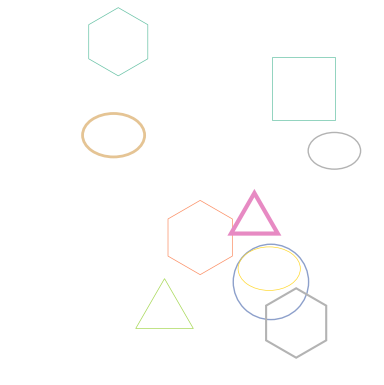[{"shape": "square", "thickness": 0.5, "radius": 0.41, "center": [0.788, 0.771]}, {"shape": "hexagon", "thickness": 0.5, "radius": 0.44, "center": [0.307, 0.892]}, {"shape": "hexagon", "thickness": 0.5, "radius": 0.48, "center": [0.52, 0.383]}, {"shape": "circle", "thickness": 1, "radius": 0.49, "center": [0.704, 0.268]}, {"shape": "triangle", "thickness": 3, "radius": 0.35, "center": [0.661, 0.428]}, {"shape": "triangle", "thickness": 0.5, "radius": 0.43, "center": [0.427, 0.19]}, {"shape": "oval", "thickness": 0.5, "radius": 0.4, "center": [0.699, 0.302]}, {"shape": "oval", "thickness": 2, "radius": 0.4, "center": [0.295, 0.649]}, {"shape": "oval", "thickness": 1, "radius": 0.34, "center": [0.869, 0.608]}, {"shape": "hexagon", "thickness": 1.5, "radius": 0.45, "center": [0.769, 0.161]}]